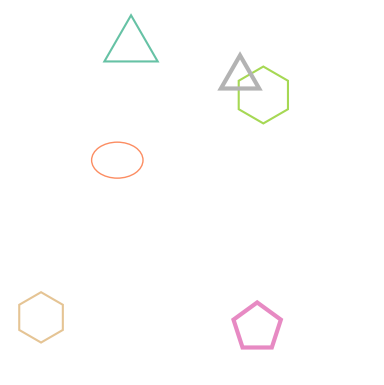[{"shape": "triangle", "thickness": 1.5, "radius": 0.4, "center": [0.34, 0.88]}, {"shape": "oval", "thickness": 1, "radius": 0.33, "center": [0.305, 0.584]}, {"shape": "pentagon", "thickness": 3, "radius": 0.32, "center": [0.668, 0.15]}, {"shape": "hexagon", "thickness": 1.5, "radius": 0.37, "center": [0.684, 0.753]}, {"shape": "hexagon", "thickness": 1.5, "radius": 0.33, "center": [0.107, 0.176]}, {"shape": "triangle", "thickness": 3, "radius": 0.29, "center": [0.623, 0.799]}]